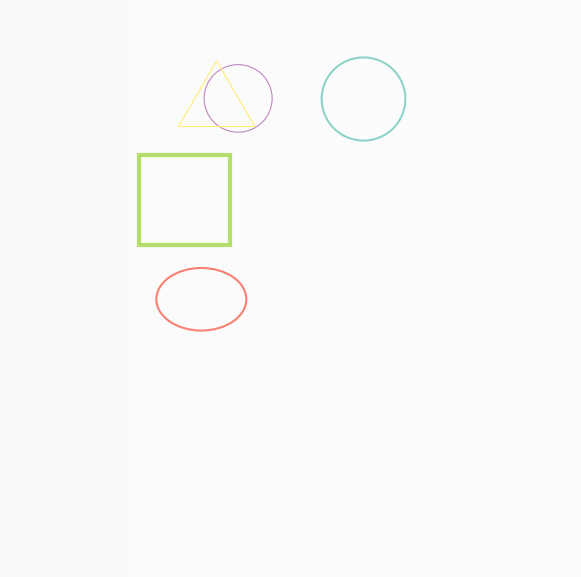[{"shape": "circle", "thickness": 1, "radius": 0.36, "center": [0.625, 0.828]}, {"shape": "oval", "thickness": 1, "radius": 0.39, "center": [0.346, 0.481]}, {"shape": "square", "thickness": 2, "radius": 0.39, "center": [0.317, 0.652]}, {"shape": "circle", "thickness": 0.5, "radius": 0.29, "center": [0.41, 0.829]}, {"shape": "triangle", "thickness": 0.5, "radius": 0.38, "center": [0.373, 0.818]}]